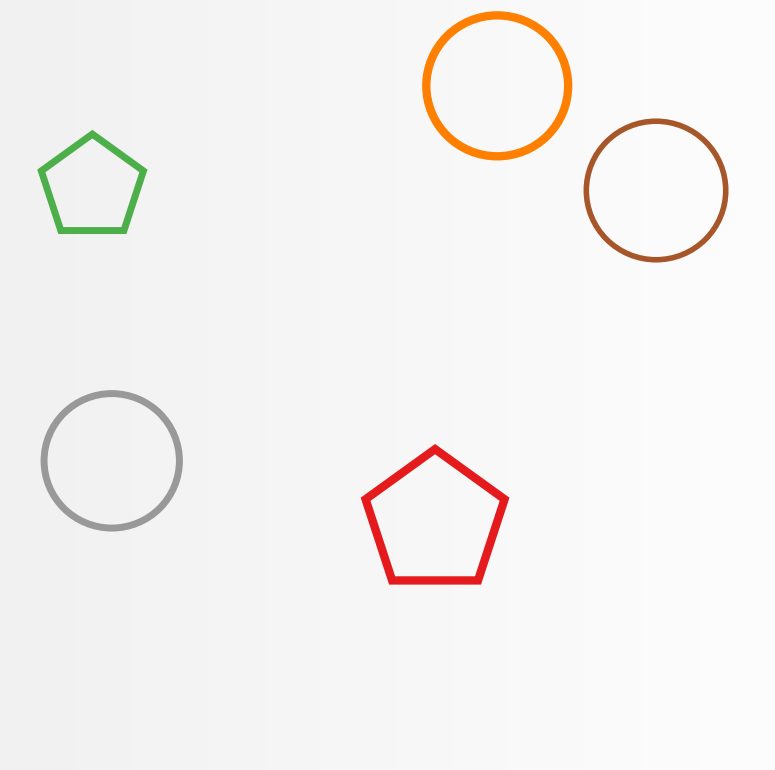[{"shape": "pentagon", "thickness": 3, "radius": 0.47, "center": [0.561, 0.322]}, {"shape": "pentagon", "thickness": 2.5, "radius": 0.35, "center": [0.119, 0.757]}, {"shape": "circle", "thickness": 3, "radius": 0.46, "center": [0.642, 0.889]}, {"shape": "circle", "thickness": 2, "radius": 0.45, "center": [0.846, 0.753]}, {"shape": "circle", "thickness": 2.5, "radius": 0.44, "center": [0.144, 0.402]}]